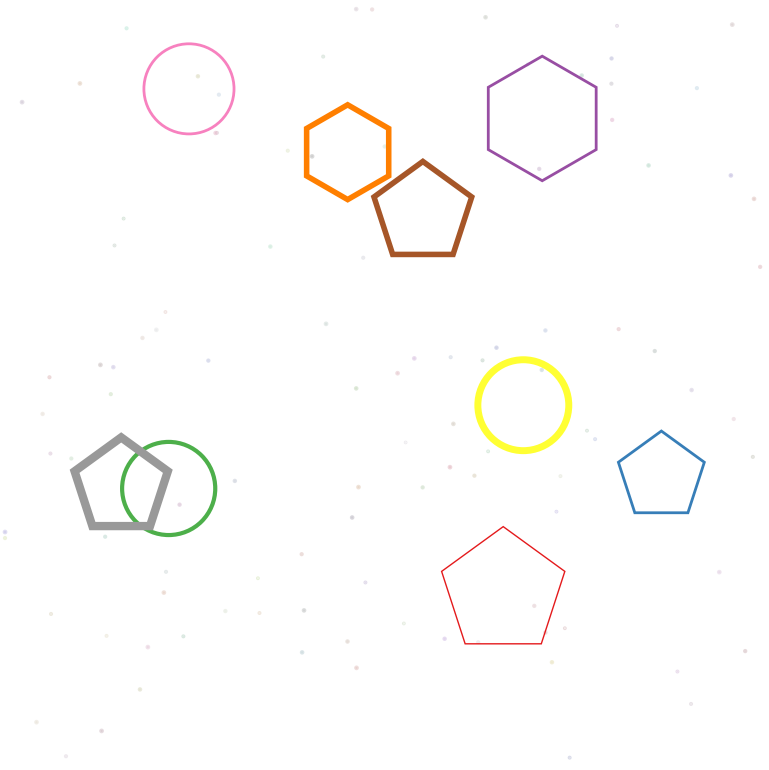[{"shape": "pentagon", "thickness": 0.5, "radius": 0.42, "center": [0.654, 0.232]}, {"shape": "pentagon", "thickness": 1, "radius": 0.29, "center": [0.859, 0.382]}, {"shape": "circle", "thickness": 1.5, "radius": 0.3, "center": [0.219, 0.366]}, {"shape": "hexagon", "thickness": 1, "radius": 0.4, "center": [0.704, 0.846]}, {"shape": "hexagon", "thickness": 2, "radius": 0.31, "center": [0.452, 0.802]}, {"shape": "circle", "thickness": 2.5, "radius": 0.3, "center": [0.68, 0.474]}, {"shape": "pentagon", "thickness": 2, "radius": 0.33, "center": [0.549, 0.724]}, {"shape": "circle", "thickness": 1, "radius": 0.29, "center": [0.245, 0.885]}, {"shape": "pentagon", "thickness": 3, "radius": 0.32, "center": [0.157, 0.368]}]